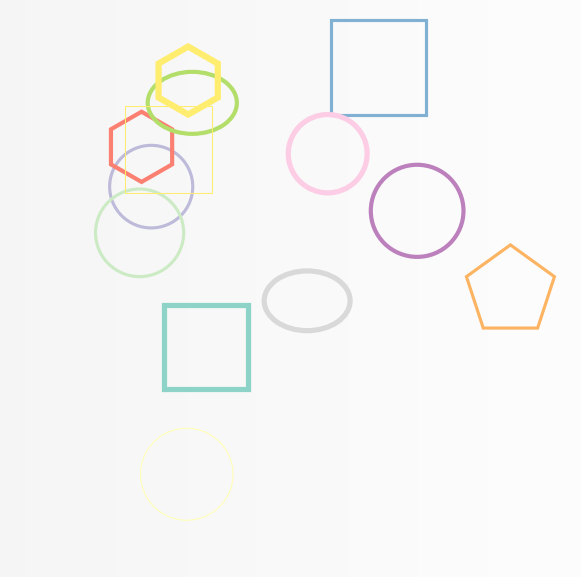[{"shape": "square", "thickness": 2.5, "radius": 0.36, "center": [0.355, 0.398]}, {"shape": "circle", "thickness": 0.5, "radius": 0.4, "center": [0.321, 0.178]}, {"shape": "circle", "thickness": 1.5, "radius": 0.36, "center": [0.26, 0.676]}, {"shape": "hexagon", "thickness": 2, "radius": 0.3, "center": [0.244, 0.745]}, {"shape": "square", "thickness": 1.5, "radius": 0.41, "center": [0.652, 0.882]}, {"shape": "pentagon", "thickness": 1.5, "radius": 0.4, "center": [0.878, 0.495]}, {"shape": "oval", "thickness": 2, "radius": 0.38, "center": [0.331, 0.821]}, {"shape": "circle", "thickness": 2.5, "radius": 0.34, "center": [0.564, 0.733]}, {"shape": "oval", "thickness": 2.5, "radius": 0.37, "center": [0.528, 0.478]}, {"shape": "circle", "thickness": 2, "radius": 0.4, "center": [0.718, 0.634]}, {"shape": "circle", "thickness": 1.5, "radius": 0.38, "center": [0.24, 0.596]}, {"shape": "square", "thickness": 0.5, "radius": 0.37, "center": [0.29, 0.74]}, {"shape": "hexagon", "thickness": 3, "radius": 0.29, "center": [0.324, 0.86]}]